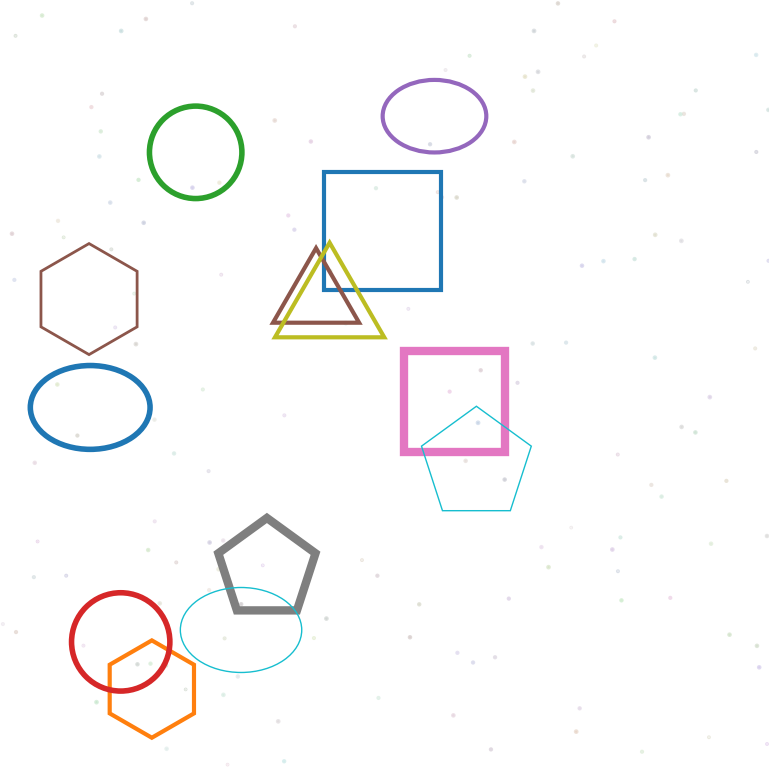[{"shape": "oval", "thickness": 2, "radius": 0.39, "center": [0.117, 0.471]}, {"shape": "square", "thickness": 1.5, "radius": 0.38, "center": [0.497, 0.7]}, {"shape": "hexagon", "thickness": 1.5, "radius": 0.32, "center": [0.197, 0.105]}, {"shape": "circle", "thickness": 2, "radius": 0.3, "center": [0.254, 0.802]}, {"shape": "circle", "thickness": 2, "radius": 0.32, "center": [0.157, 0.166]}, {"shape": "oval", "thickness": 1.5, "radius": 0.34, "center": [0.564, 0.849]}, {"shape": "triangle", "thickness": 1.5, "radius": 0.32, "center": [0.41, 0.613]}, {"shape": "hexagon", "thickness": 1, "radius": 0.36, "center": [0.116, 0.612]}, {"shape": "square", "thickness": 3, "radius": 0.33, "center": [0.59, 0.479]}, {"shape": "pentagon", "thickness": 3, "radius": 0.33, "center": [0.347, 0.261]}, {"shape": "triangle", "thickness": 1.5, "radius": 0.41, "center": [0.428, 0.603]}, {"shape": "pentagon", "thickness": 0.5, "radius": 0.37, "center": [0.619, 0.397]}, {"shape": "oval", "thickness": 0.5, "radius": 0.39, "center": [0.313, 0.182]}]